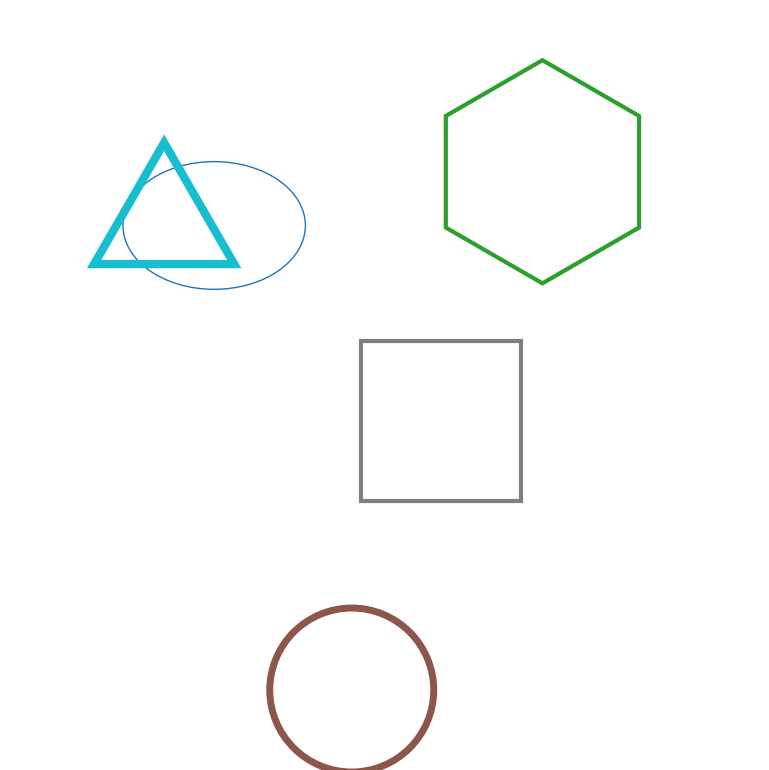[{"shape": "oval", "thickness": 0.5, "radius": 0.59, "center": [0.278, 0.707]}, {"shape": "hexagon", "thickness": 1.5, "radius": 0.72, "center": [0.704, 0.777]}, {"shape": "circle", "thickness": 2.5, "radius": 0.53, "center": [0.457, 0.104]}, {"shape": "square", "thickness": 1.5, "radius": 0.52, "center": [0.573, 0.453]}, {"shape": "triangle", "thickness": 3, "radius": 0.53, "center": [0.213, 0.71]}]